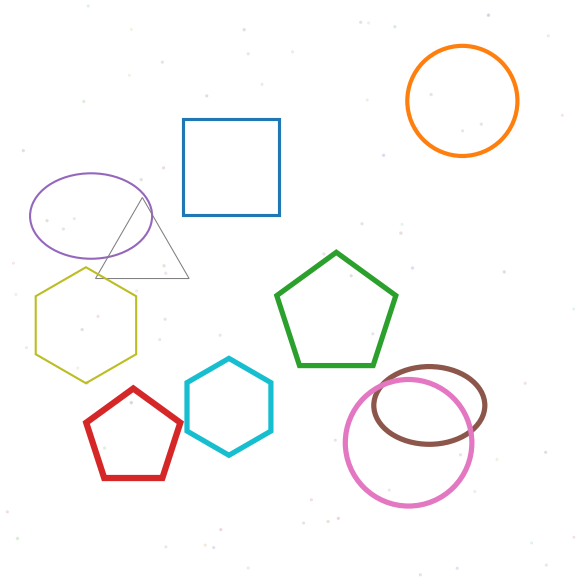[{"shape": "square", "thickness": 1.5, "radius": 0.41, "center": [0.4, 0.71]}, {"shape": "circle", "thickness": 2, "radius": 0.48, "center": [0.801, 0.824]}, {"shape": "pentagon", "thickness": 2.5, "radius": 0.54, "center": [0.582, 0.454]}, {"shape": "pentagon", "thickness": 3, "radius": 0.43, "center": [0.231, 0.241]}, {"shape": "oval", "thickness": 1, "radius": 0.53, "center": [0.158, 0.625]}, {"shape": "oval", "thickness": 2.5, "radius": 0.48, "center": [0.743, 0.297]}, {"shape": "circle", "thickness": 2.5, "radius": 0.55, "center": [0.708, 0.232]}, {"shape": "triangle", "thickness": 0.5, "radius": 0.47, "center": [0.246, 0.564]}, {"shape": "hexagon", "thickness": 1, "radius": 0.5, "center": [0.149, 0.436]}, {"shape": "hexagon", "thickness": 2.5, "radius": 0.42, "center": [0.396, 0.295]}]